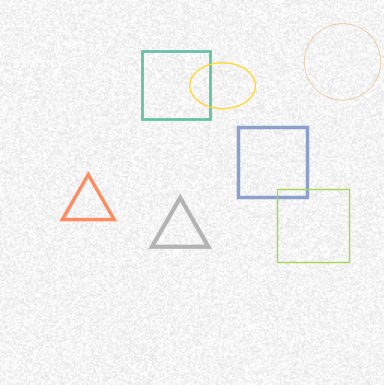[{"shape": "square", "thickness": 2, "radius": 0.45, "center": [0.457, 0.779]}, {"shape": "triangle", "thickness": 2.5, "radius": 0.39, "center": [0.229, 0.469]}, {"shape": "square", "thickness": 2.5, "radius": 0.45, "center": [0.707, 0.579]}, {"shape": "square", "thickness": 1, "radius": 0.47, "center": [0.812, 0.414]}, {"shape": "oval", "thickness": 1, "radius": 0.43, "center": [0.578, 0.777]}, {"shape": "circle", "thickness": 0.5, "radius": 0.5, "center": [0.89, 0.839]}, {"shape": "triangle", "thickness": 3, "radius": 0.42, "center": [0.468, 0.402]}]